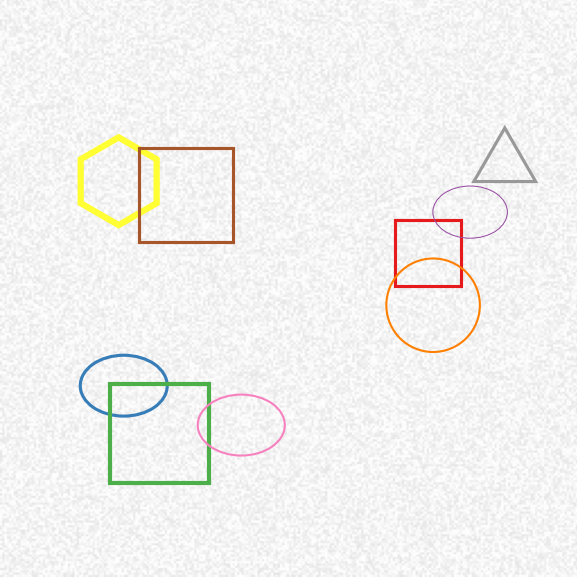[{"shape": "square", "thickness": 1.5, "radius": 0.29, "center": [0.741, 0.561]}, {"shape": "oval", "thickness": 1.5, "radius": 0.38, "center": [0.214, 0.331]}, {"shape": "square", "thickness": 2, "radius": 0.43, "center": [0.276, 0.249]}, {"shape": "oval", "thickness": 0.5, "radius": 0.32, "center": [0.814, 0.632]}, {"shape": "circle", "thickness": 1, "radius": 0.4, "center": [0.75, 0.471]}, {"shape": "hexagon", "thickness": 3, "radius": 0.38, "center": [0.205, 0.685]}, {"shape": "square", "thickness": 1.5, "radius": 0.41, "center": [0.323, 0.661]}, {"shape": "oval", "thickness": 1, "radius": 0.38, "center": [0.418, 0.263]}, {"shape": "triangle", "thickness": 1.5, "radius": 0.31, "center": [0.874, 0.716]}]